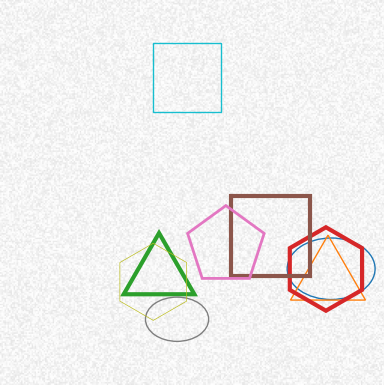[{"shape": "oval", "thickness": 1, "radius": 0.57, "center": [0.86, 0.302]}, {"shape": "triangle", "thickness": 1, "radius": 0.56, "center": [0.852, 0.277]}, {"shape": "triangle", "thickness": 3, "radius": 0.53, "center": [0.413, 0.289]}, {"shape": "hexagon", "thickness": 3, "radius": 0.54, "center": [0.847, 0.301]}, {"shape": "square", "thickness": 3, "radius": 0.52, "center": [0.702, 0.388]}, {"shape": "pentagon", "thickness": 2, "radius": 0.52, "center": [0.587, 0.361]}, {"shape": "oval", "thickness": 1, "radius": 0.41, "center": [0.46, 0.171]}, {"shape": "hexagon", "thickness": 0.5, "radius": 0.5, "center": [0.398, 0.268]}, {"shape": "square", "thickness": 1, "radius": 0.44, "center": [0.485, 0.799]}]